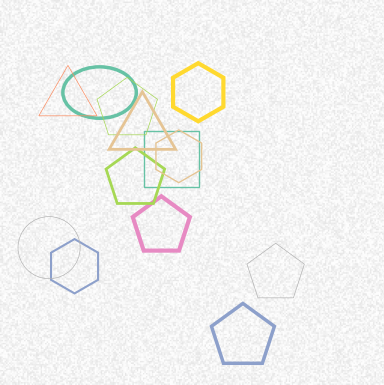[{"shape": "square", "thickness": 1, "radius": 0.36, "center": [0.445, 0.587]}, {"shape": "oval", "thickness": 2.5, "radius": 0.48, "center": [0.259, 0.76]}, {"shape": "triangle", "thickness": 0.5, "radius": 0.44, "center": [0.176, 0.743]}, {"shape": "pentagon", "thickness": 2.5, "radius": 0.43, "center": [0.631, 0.126]}, {"shape": "hexagon", "thickness": 1.5, "radius": 0.35, "center": [0.194, 0.308]}, {"shape": "pentagon", "thickness": 3, "radius": 0.39, "center": [0.419, 0.412]}, {"shape": "pentagon", "thickness": 2, "radius": 0.4, "center": [0.352, 0.536]}, {"shape": "pentagon", "thickness": 0.5, "radius": 0.41, "center": [0.331, 0.717]}, {"shape": "hexagon", "thickness": 3, "radius": 0.38, "center": [0.515, 0.76]}, {"shape": "triangle", "thickness": 2, "radius": 0.5, "center": [0.37, 0.662]}, {"shape": "hexagon", "thickness": 1, "radius": 0.34, "center": [0.464, 0.594]}, {"shape": "pentagon", "thickness": 0.5, "radius": 0.39, "center": [0.716, 0.29]}, {"shape": "circle", "thickness": 0.5, "radius": 0.4, "center": [0.127, 0.357]}]